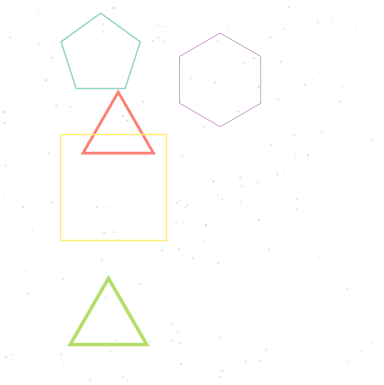[{"shape": "pentagon", "thickness": 1, "radius": 0.54, "center": [0.261, 0.858]}, {"shape": "triangle", "thickness": 2, "radius": 0.53, "center": [0.307, 0.655]}, {"shape": "triangle", "thickness": 2.5, "radius": 0.57, "center": [0.282, 0.162]}, {"shape": "hexagon", "thickness": 0.5, "radius": 0.61, "center": [0.572, 0.793]}, {"shape": "square", "thickness": 1, "radius": 0.69, "center": [0.293, 0.514]}]